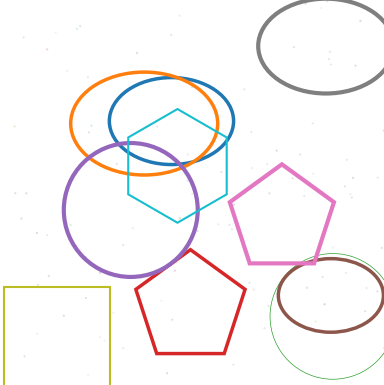[{"shape": "oval", "thickness": 2.5, "radius": 0.81, "center": [0.445, 0.686]}, {"shape": "oval", "thickness": 2.5, "radius": 0.95, "center": [0.375, 0.679]}, {"shape": "circle", "thickness": 0.5, "radius": 0.82, "center": [0.865, 0.178]}, {"shape": "pentagon", "thickness": 2.5, "radius": 0.75, "center": [0.495, 0.202]}, {"shape": "circle", "thickness": 3, "radius": 0.87, "center": [0.34, 0.455]}, {"shape": "oval", "thickness": 2.5, "radius": 0.68, "center": [0.859, 0.233]}, {"shape": "pentagon", "thickness": 3, "radius": 0.71, "center": [0.732, 0.431]}, {"shape": "oval", "thickness": 3, "radius": 0.88, "center": [0.847, 0.88]}, {"shape": "square", "thickness": 1.5, "radius": 0.68, "center": [0.148, 0.117]}, {"shape": "hexagon", "thickness": 1.5, "radius": 0.74, "center": [0.461, 0.569]}]